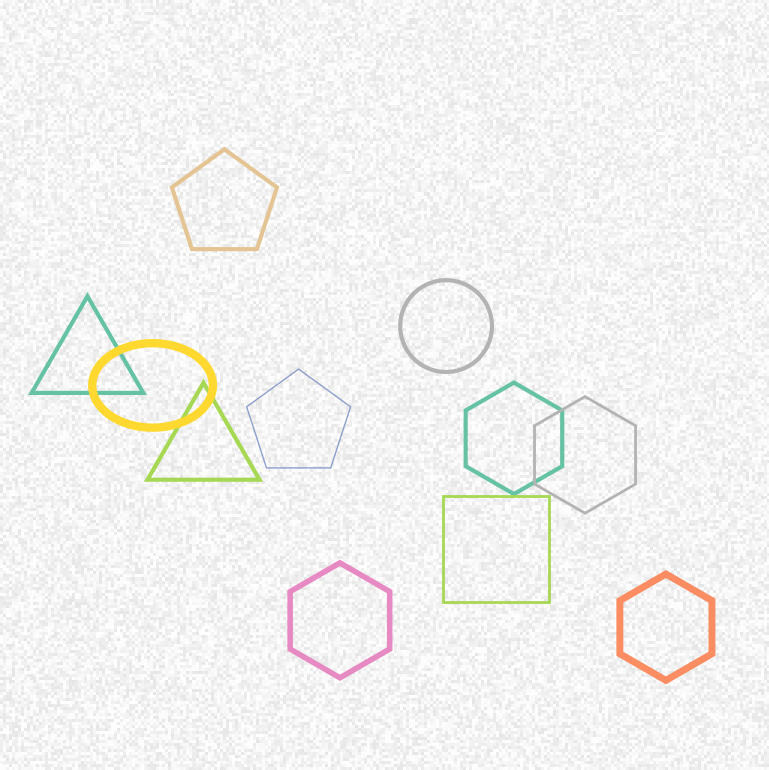[{"shape": "triangle", "thickness": 1.5, "radius": 0.42, "center": [0.114, 0.532]}, {"shape": "hexagon", "thickness": 1.5, "radius": 0.36, "center": [0.667, 0.431]}, {"shape": "hexagon", "thickness": 2.5, "radius": 0.35, "center": [0.865, 0.185]}, {"shape": "pentagon", "thickness": 0.5, "radius": 0.35, "center": [0.388, 0.45]}, {"shape": "hexagon", "thickness": 2, "radius": 0.37, "center": [0.441, 0.194]}, {"shape": "square", "thickness": 1, "radius": 0.35, "center": [0.644, 0.287]}, {"shape": "triangle", "thickness": 1.5, "radius": 0.42, "center": [0.264, 0.419]}, {"shape": "oval", "thickness": 3, "radius": 0.39, "center": [0.198, 0.499]}, {"shape": "pentagon", "thickness": 1.5, "radius": 0.36, "center": [0.291, 0.734]}, {"shape": "hexagon", "thickness": 1, "radius": 0.38, "center": [0.76, 0.409]}, {"shape": "circle", "thickness": 1.5, "radius": 0.3, "center": [0.579, 0.577]}]